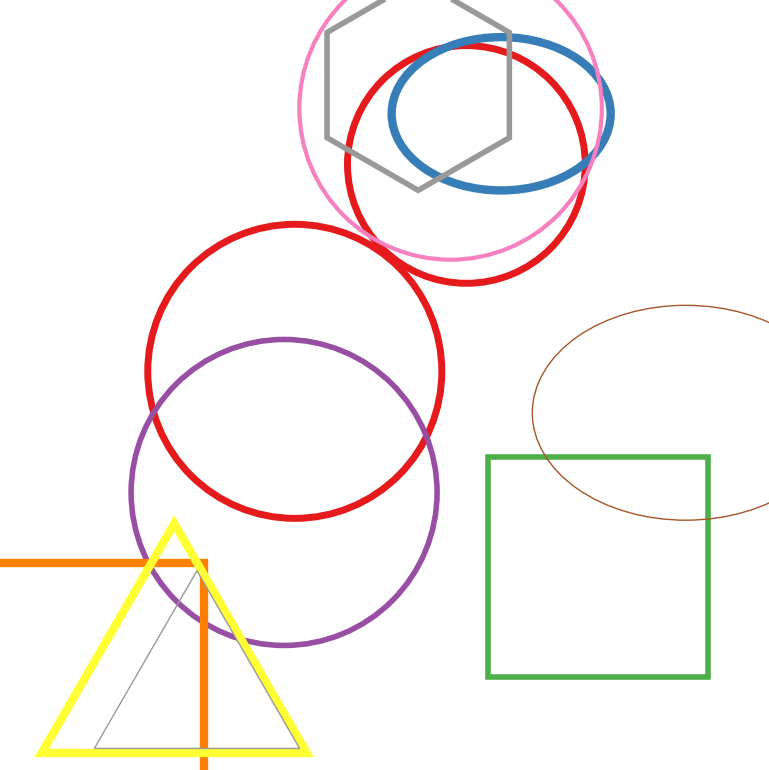[{"shape": "circle", "thickness": 2.5, "radius": 0.95, "center": [0.383, 0.518]}, {"shape": "circle", "thickness": 2.5, "radius": 0.77, "center": [0.606, 0.786]}, {"shape": "oval", "thickness": 3, "radius": 0.71, "center": [0.651, 0.852]}, {"shape": "square", "thickness": 2, "radius": 0.71, "center": [0.777, 0.264]}, {"shape": "circle", "thickness": 2, "radius": 0.99, "center": [0.369, 0.36]}, {"shape": "square", "thickness": 3, "radius": 0.7, "center": [0.126, 0.13]}, {"shape": "triangle", "thickness": 3, "radius": 0.99, "center": [0.226, 0.121]}, {"shape": "oval", "thickness": 0.5, "radius": 1.0, "center": [0.891, 0.464]}, {"shape": "circle", "thickness": 1.5, "radius": 0.98, "center": [0.585, 0.859]}, {"shape": "triangle", "thickness": 0.5, "radius": 0.77, "center": [0.256, 0.105]}, {"shape": "hexagon", "thickness": 2, "radius": 0.68, "center": [0.543, 0.89]}]